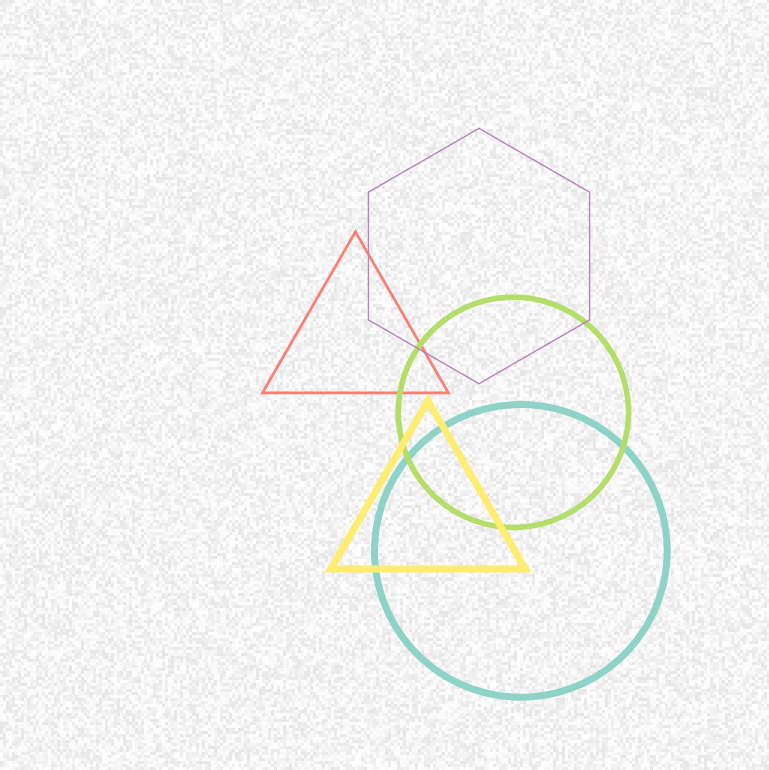[{"shape": "circle", "thickness": 2.5, "radius": 0.95, "center": [0.676, 0.285]}, {"shape": "triangle", "thickness": 1, "radius": 0.7, "center": [0.462, 0.559]}, {"shape": "circle", "thickness": 2, "radius": 0.75, "center": [0.667, 0.465]}, {"shape": "hexagon", "thickness": 0.5, "radius": 0.83, "center": [0.622, 0.667]}, {"shape": "triangle", "thickness": 2.5, "radius": 0.73, "center": [0.556, 0.334]}]